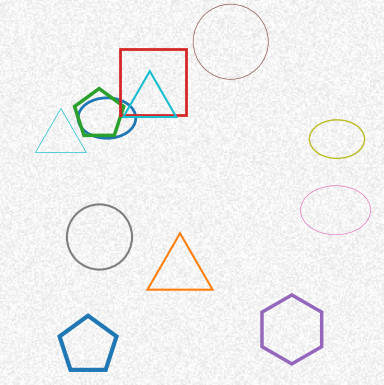[{"shape": "pentagon", "thickness": 3, "radius": 0.39, "center": [0.229, 0.102]}, {"shape": "oval", "thickness": 2, "radius": 0.37, "center": [0.278, 0.693]}, {"shape": "triangle", "thickness": 1.5, "radius": 0.49, "center": [0.468, 0.296]}, {"shape": "pentagon", "thickness": 2.5, "radius": 0.34, "center": [0.257, 0.703]}, {"shape": "square", "thickness": 2, "radius": 0.43, "center": [0.397, 0.787]}, {"shape": "hexagon", "thickness": 2.5, "radius": 0.45, "center": [0.758, 0.144]}, {"shape": "circle", "thickness": 0.5, "radius": 0.49, "center": [0.599, 0.892]}, {"shape": "oval", "thickness": 0.5, "radius": 0.46, "center": [0.872, 0.454]}, {"shape": "circle", "thickness": 1.5, "radius": 0.42, "center": [0.258, 0.384]}, {"shape": "oval", "thickness": 1, "radius": 0.36, "center": [0.875, 0.639]}, {"shape": "triangle", "thickness": 0.5, "radius": 0.38, "center": [0.158, 0.642]}, {"shape": "triangle", "thickness": 1.5, "radius": 0.4, "center": [0.389, 0.736]}]